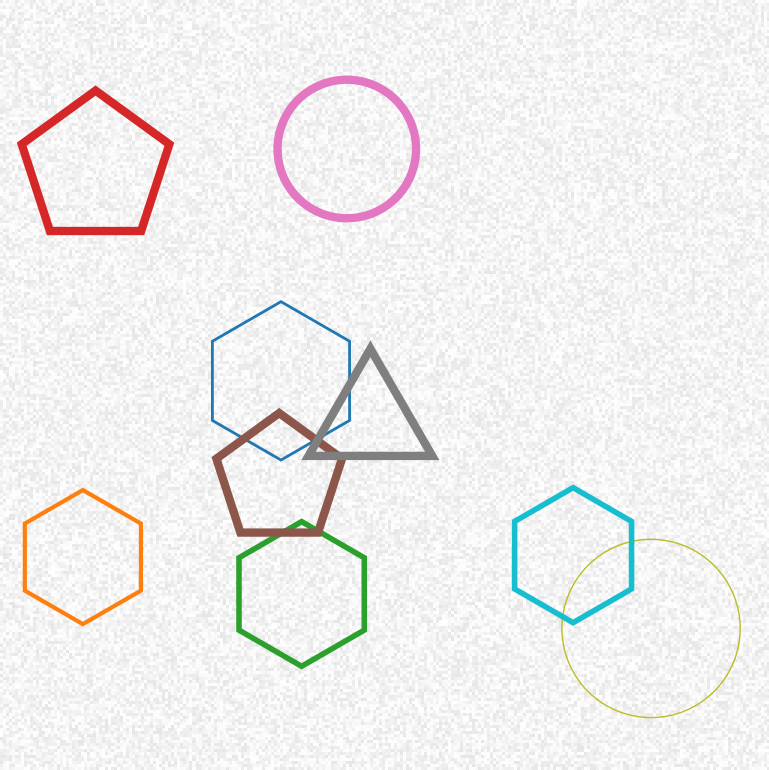[{"shape": "hexagon", "thickness": 1, "radius": 0.51, "center": [0.365, 0.505]}, {"shape": "hexagon", "thickness": 1.5, "radius": 0.44, "center": [0.108, 0.276]}, {"shape": "hexagon", "thickness": 2, "radius": 0.47, "center": [0.392, 0.229]}, {"shape": "pentagon", "thickness": 3, "radius": 0.5, "center": [0.124, 0.782]}, {"shape": "pentagon", "thickness": 3, "radius": 0.43, "center": [0.363, 0.378]}, {"shape": "circle", "thickness": 3, "radius": 0.45, "center": [0.45, 0.807]}, {"shape": "triangle", "thickness": 3, "radius": 0.46, "center": [0.481, 0.454]}, {"shape": "circle", "thickness": 0.5, "radius": 0.58, "center": [0.846, 0.184]}, {"shape": "hexagon", "thickness": 2, "radius": 0.44, "center": [0.744, 0.279]}]